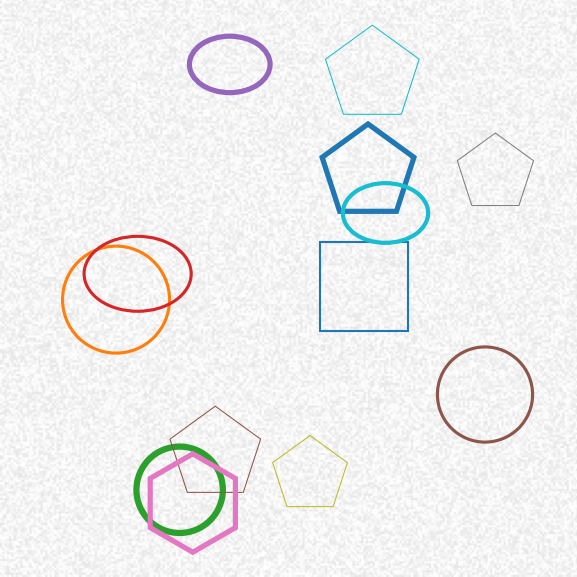[{"shape": "pentagon", "thickness": 2.5, "radius": 0.42, "center": [0.637, 0.701]}, {"shape": "square", "thickness": 1, "radius": 0.38, "center": [0.63, 0.503]}, {"shape": "circle", "thickness": 1.5, "radius": 0.46, "center": [0.201, 0.48]}, {"shape": "circle", "thickness": 3, "radius": 0.37, "center": [0.311, 0.151]}, {"shape": "oval", "thickness": 1.5, "radius": 0.46, "center": [0.238, 0.525]}, {"shape": "oval", "thickness": 2.5, "radius": 0.35, "center": [0.398, 0.888]}, {"shape": "pentagon", "thickness": 0.5, "radius": 0.41, "center": [0.373, 0.213]}, {"shape": "circle", "thickness": 1.5, "radius": 0.41, "center": [0.84, 0.316]}, {"shape": "hexagon", "thickness": 2.5, "radius": 0.43, "center": [0.334, 0.128]}, {"shape": "pentagon", "thickness": 0.5, "radius": 0.35, "center": [0.858, 0.699]}, {"shape": "pentagon", "thickness": 0.5, "radius": 0.34, "center": [0.537, 0.177]}, {"shape": "oval", "thickness": 2, "radius": 0.37, "center": [0.668, 0.63]}, {"shape": "pentagon", "thickness": 0.5, "radius": 0.43, "center": [0.645, 0.87]}]